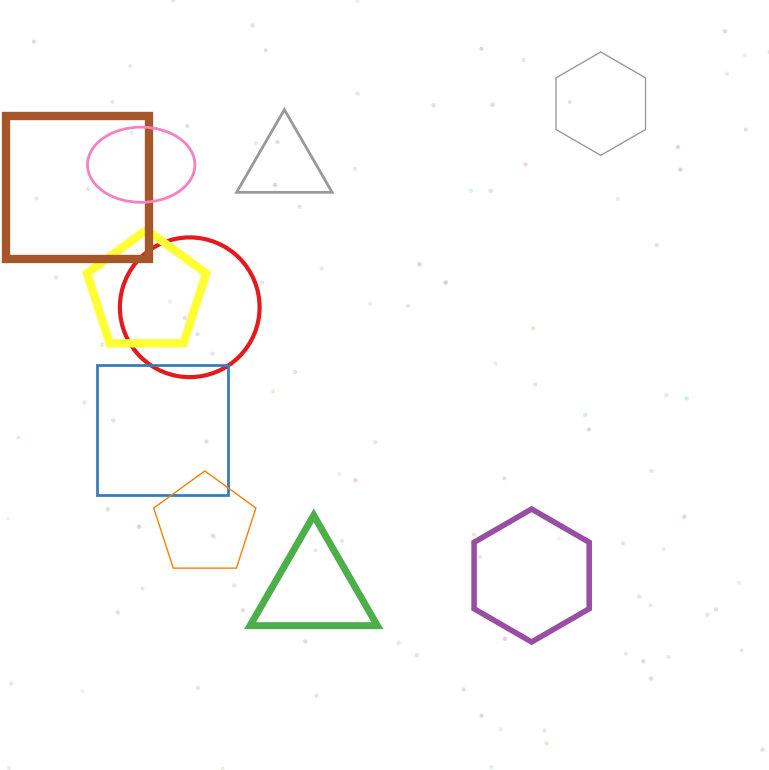[{"shape": "circle", "thickness": 1.5, "radius": 0.45, "center": [0.246, 0.601]}, {"shape": "square", "thickness": 1, "radius": 0.42, "center": [0.211, 0.442]}, {"shape": "triangle", "thickness": 2.5, "radius": 0.48, "center": [0.407, 0.235]}, {"shape": "hexagon", "thickness": 2, "radius": 0.43, "center": [0.69, 0.253]}, {"shape": "pentagon", "thickness": 0.5, "radius": 0.35, "center": [0.266, 0.319]}, {"shape": "pentagon", "thickness": 3, "radius": 0.41, "center": [0.19, 0.62]}, {"shape": "square", "thickness": 3, "radius": 0.46, "center": [0.101, 0.756]}, {"shape": "oval", "thickness": 1, "radius": 0.35, "center": [0.183, 0.786]}, {"shape": "triangle", "thickness": 1, "radius": 0.36, "center": [0.369, 0.786]}, {"shape": "hexagon", "thickness": 0.5, "radius": 0.34, "center": [0.78, 0.865]}]